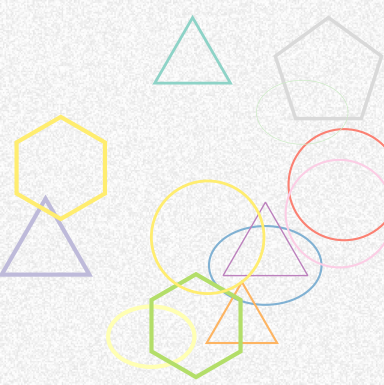[{"shape": "triangle", "thickness": 2, "radius": 0.57, "center": [0.5, 0.841]}, {"shape": "oval", "thickness": 3, "radius": 0.56, "center": [0.393, 0.125]}, {"shape": "triangle", "thickness": 3, "radius": 0.66, "center": [0.118, 0.352]}, {"shape": "circle", "thickness": 1.5, "radius": 0.72, "center": [0.894, 0.52]}, {"shape": "oval", "thickness": 1.5, "radius": 0.73, "center": [0.689, 0.311]}, {"shape": "triangle", "thickness": 1.5, "radius": 0.53, "center": [0.628, 0.162]}, {"shape": "hexagon", "thickness": 3, "radius": 0.67, "center": [0.509, 0.154]}, {"shape": "circle", "thickness": 1.5, "radius": 0.7, "center": [0.882, 0.445]}, {"shape": "pentagon", "thickness": 2.5, "radius": 0.73, "center": [0.853, 0.809]}, {"shape": "triangle", "thickness": 1, "radius": 0.64, "center": [0.689, 0.348]}, {"shape": "oval", "thickness": 0.5, "radius": 0.59, "center": [0.785, 0.708]}, {"shape": "circle", "thickness": 2, "radius": 0.73, "center": [0.539, 0.384]}, {"shape": "hexagon", "thickness": 3, "radius": 0.66, "center": [0.158, 0.564]}]